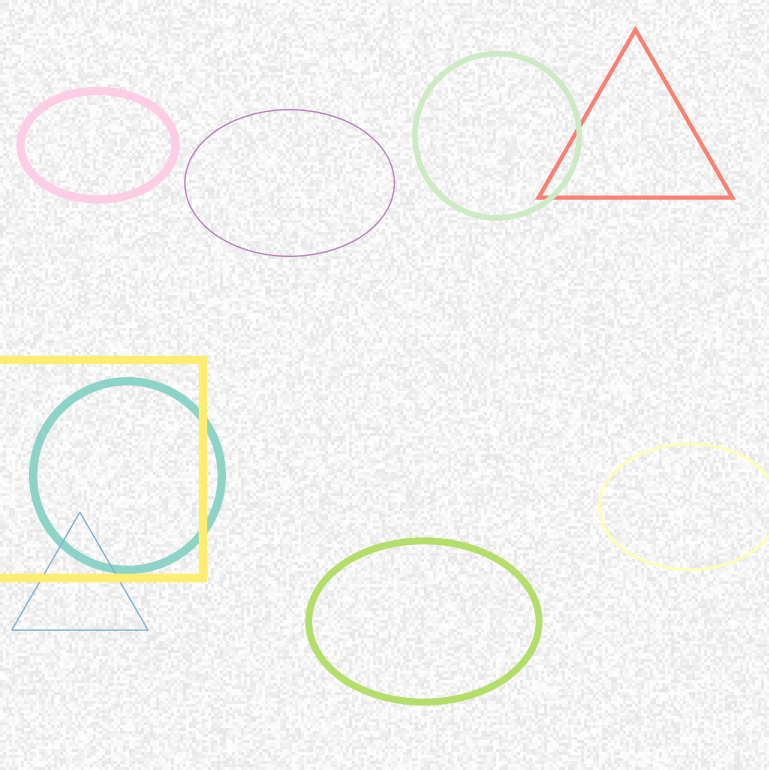[{"shape": "circle", "thickness": 3, "radius": 0.61, "center": [0.166, 0.382]}, {"shape": "oval", "thickness": 1, "radius": 0.58, "center": [0.895, 0.342]}, {"shape": "triangle", "thickness": 1.5, "radius": 0.73, "center": [0.825, 0.816]}, {"shape": "triangle", "thickness": 0.5, "radius": 0.51, "center": [0.104, 0.233]}, {"shape": "oval", "thickness": 2.5, "radius": 0.75, "center": [0.551, 0.193]}, {"shape": "oval", "thickness": 3, "radius": 0.5, "center": [0.127, 0.812]}, {"shape": "oval", "thickness": 0.5, "radius": 0.68, "center": [0.376, 0.762]}, {"shape": "circle", "thickness": 2, "radius": 0.53, "center": [0.646, 0.824]}, {"shape": "square", "thickness": 3, "radius": 0.71, "center": [0.122, 0.391]}]